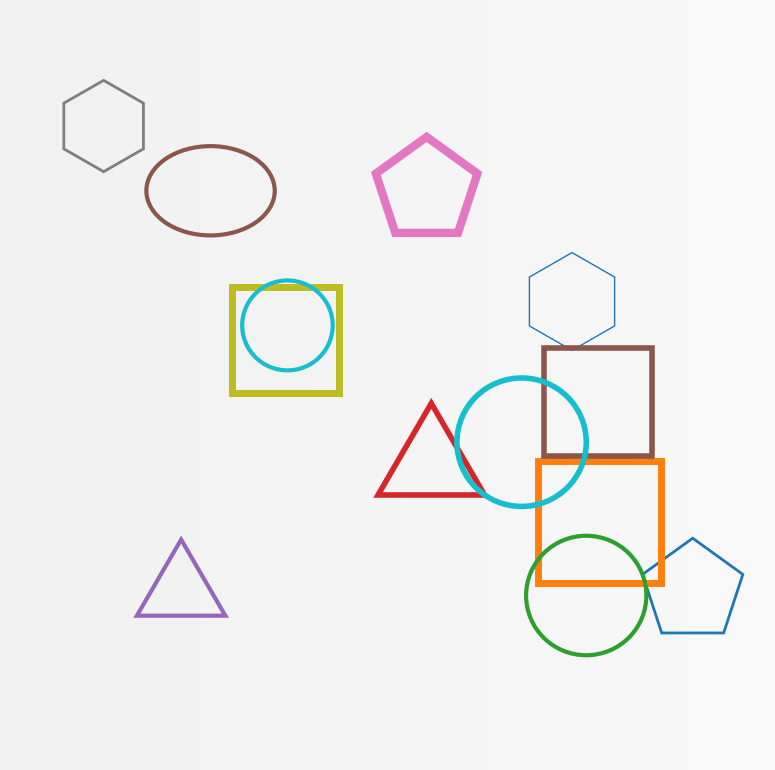[{"shape": "pentagon", "thickness": 1, "radius": 0.34, "center": [0.894, 0.233]}, {"shape": "hexagon", "thickness": 0.5, "radius": 0.32, "center": [0.738, 0.608]}, {"shape": "square", "thickness": 2.5, "radius": 0.39, "center": [0.774, 0.322]}, {"shape": "circle", "thickness": 1.5, "radius": 0.39, "center": [0.756, 0.227]}, {"shape": "triangle", "thickness": 2, "radius": 0.4, "center": [0.556, 0.397]}, {"shape": "triangle", "thickness": 1.5, "radius": 0.33, "center": [0.234, 0.233]}, {"shape": "oval", "thickness": 1.5, "radius": 0.41, "center": [0.272, 0.752]}, {"shape": "square", "thickness": 2, "radius": 0.35, "center": [0.772, 0.478]}, {"shape": "pentagon", "thickness": 3, "radius": 0.34, "center": [0.55, 0.753]}, {"shape": "hexagon", "thickness": 1, "radius": 0.3, "center": [0.134, 0.836]}, {"shape": "square", "thickness": 2.5, "radius": 0.35, "center": [0.368, 0.559]}, {"shape": "circle", "thickness": 1.5, "radius": 0.29, "center": [0.371, 0.577]}, {"shape": "circle", "thickness": 2, "radius": 0.42, "center": [0.673, 0.426]}]